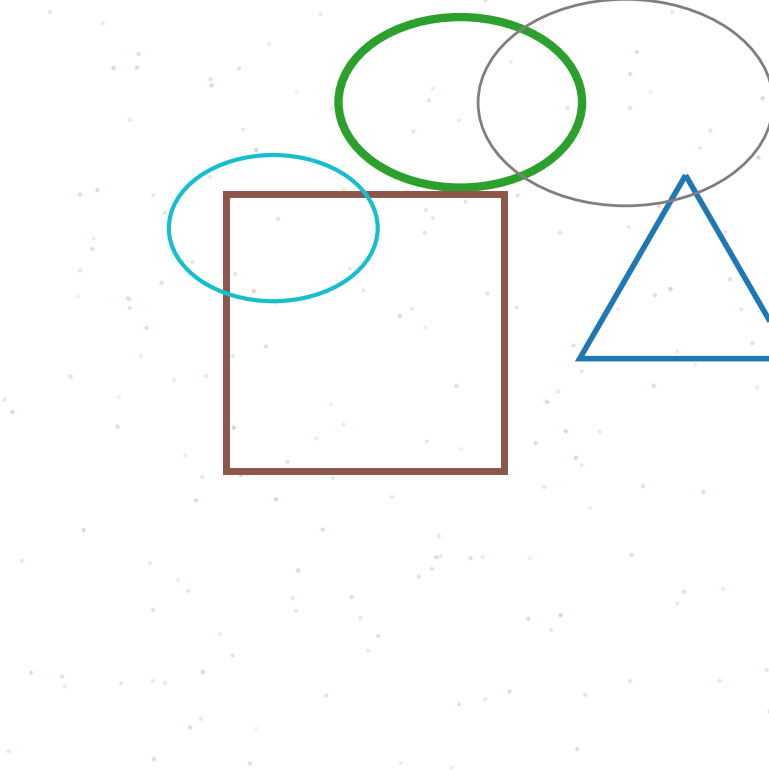[{"shape": "triangle", "thickness": 2, "radius": 0.79, "center": [0.89, 0.614]}, {"shape": "oval", "thickness": 3, "radius": 0.79, "center": [0.598, 0.867]}, {"shape": "square", "thickness": 2.5, "radius": 0.9, "center": [0.474, 0.568]}, {"shape": "oval", "thickness": 1, "radius": 0.96, "center": [0.812, 0.867]}, {"shape": "oval", "thickness": 1.5, "radius": 0.68, "center": [0.355, 0.704]}]